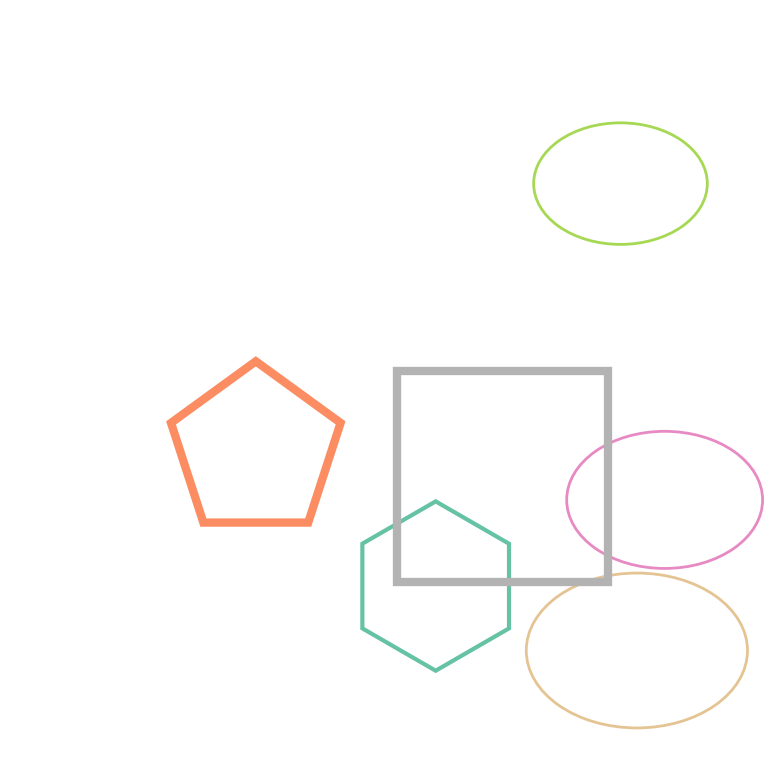[{"shape": "hexagon", "thickness": 1.5, "radius": 0.55, "center": [0.566, 0.239]}, {"shape": "pentagon", "thickness": 3, "radius": 0.58, "center": [0.332, 0.415]}, {"shape": "oval", "thickness": 1, "radius": 0.64, "center": [0.863, 0.351]}, {"shape": "oval", "thickness": 1, "radius": 0.56, "center": [0.806, 0.762]}, {"shape": "oval", "thickness": 1, "radius": 0.72, "center": [0.827, 0.155]}, {"shape": "square", "thickness": 3, "radius": 0.68, "center": [0.653, 0.381]}]